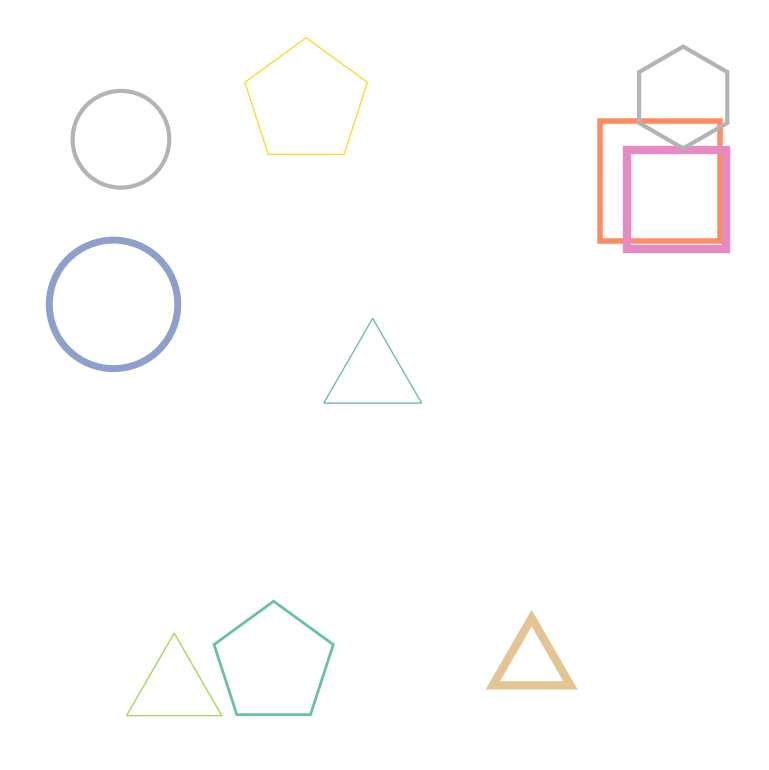[{"shape": "pentagon", "thickness": 1, "radius": 0.41, "center": [0.355, 0.138]}, {"shape": "triangle", "thickness": 0.5, "radius": 0.37, "center": [0.484, 0.513]}, {"shape": "square", "thickness": 2, "radius": 0.39, "center": [0.857, 0.765]}, {"shape": "circle", "thickness": 2.5, "radius": 0.42, "center": [0.147, 0.605]}, {"shape": "square", "thickness": 3, "radius": 0.32, "center": [0.878, 0.741]}, {"shape": "triangle", "thickness": 0.5, "radius": 0.36, "center": [0.226, 0.106]}, {"shape": "pentagon", "thickness": 0.5, "radius": 0.42, "center": [0.398, 0.867]}, {"shape": "triangle", "thickness": 3, "radius": 0.29, "center": [0.69, 0.139]}, {"shape": "hexagon", "thickness": 1.5, "radius": 0.33, "center": [0.887, 0.873]}, {"shape": "circle", "thickness": 1.5, "radius": 0.31, "center": [0.157, 0.819]}]